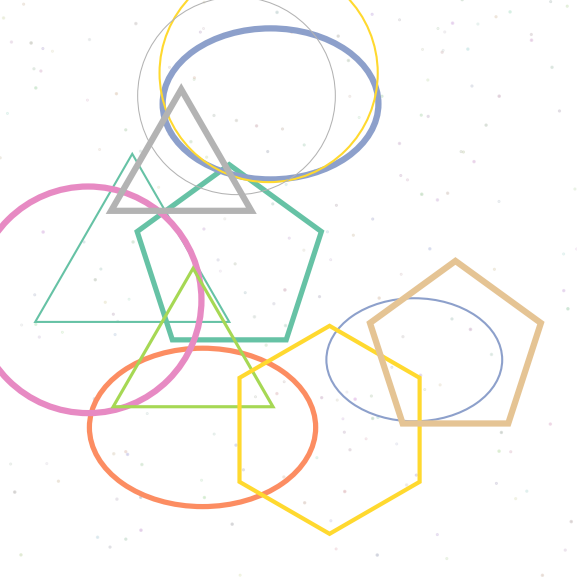[{"shape": "triangle", "thickness": 1, "radius": 0.97, "center": [0.229, 0.539]}, {"shape": "pentagon", "thickness": 2.5, "radius": 0.84, "center": [0.397, 0.546]}, {"shape": "oval", "thickness": 2.5, "radius": 0.98, "center": [0.351, 0.259]}, {"shape": "oval", "thickness": 1, "radius": 0.76, "center": [0.717, 0.376]}, {"shape": "oval", "thickness": 3, "radius": 0.93, "center": [0.468, 0.819]}, {"shape": "circle", "thickness": 3, "radius": 0.98, "center": [0.153, 0.48]}, {"shape": "triangle", "thickness": 1.5, "radius": 0.8, "center": [0.334, 0.375]}, {"shape": "hexagon", "thickness": 2, "radius": 0.9, "center": [0.571, 0.255]}, {"shape": "circle", "thickness": 1, "radius": 0.94, "center": [0.465, 0.873]}, {"shape": "pentagon", "thickness": 3, "radius": 0.78, "center": [0.789, 0.392]}, {"shape": "circle", "thickness": 0.5, "radius": 0.86, "center": [0.41, 0.833]}, {"shape": "triangle", "thickness": 3, "radius": 0.7, "center": [0.314, 0.704]}]